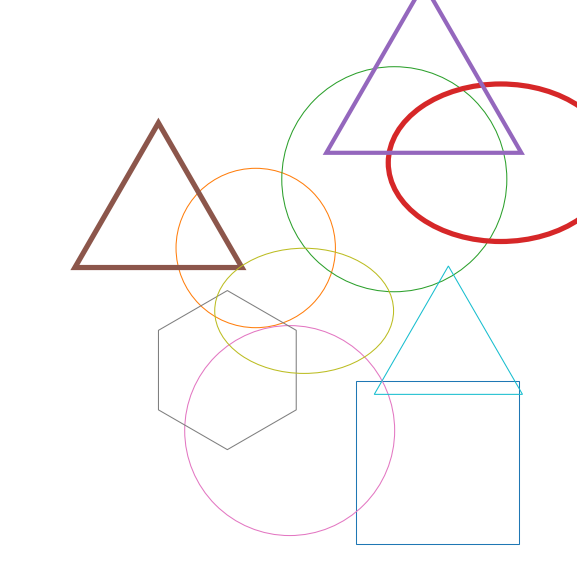[{"shape": "square", "thickness": 0.5, "radius": 0.71, "center": [0.757, 0.199]}, {"shape": "circle", "thickness": 0.5, "radius": 0.69, "center": [0.443, 0.57]}, {"shape": "circle", "thickness": 0.5, "radius": 0.97, "center": [0.683, 0.689]}, {"shape": "oval", "thickness": 2.5, "radius": 0.97, "center": [0.867, 0.717]}, {"shape": "triangle", "thickness": 2, "radius": 0.97, "center": [0.734, 0.832]}, {"shape": "triangle", "thickness": 2.5, "radius": 0.83, "center": [0.274, 0.619]}, {"shape": "circle", "thickness": 0.5, "radius": 0.91, "center": [0.502, 0.254]}, {"shape": "hexagon", "thickness": 0.5, "radius": 0.69, "center": [0.394, 0.358]}, {"shape": "oval", "thickness": 0.5, "radius": 0.77, "center": [0.527, 0.461]}, {"shape": "triangle", "thickness": 0.5, "radius": 0.74, "center": [0.776, 0.39]}]